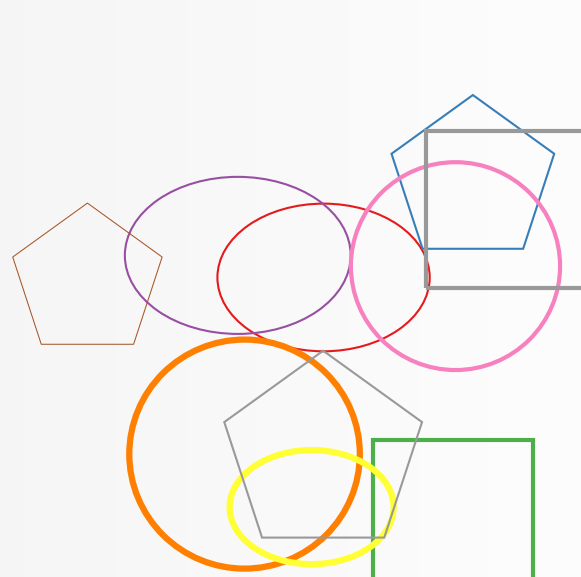[{"shape": "oval", "thickness": 1, "radius": 0.91, "center": [0.557, 0.519]}, {"shape": "pentagon", "thickness": 1, "radius": 0.74, "center": [0.814, 0.687]}, {"shape": "square", "thickness": 2, "radius": 0.69, "center": [0.78, 0.1]}, {"shape": "oval", "thickness": 1, "radius": 0.97, "center": [0.409, 0.557]}, {"shape": "circle", "thickness": 3, "radius": 0.99, "center": [0.421, 0.213]}, {"shape": "oval", "thickness": 3, "radius": 0.71, "center": [0.536, 0.121]}, {"shape": "pentagon", "thickness": 0.5, "radius": 0.68, "center": [0.15, 0.512]}, {"shape": "circle", "thickness": 2, "radius": 0.9, "center": [0.784, 0.538]}, {"shape": "square", "thickness": 2, "radius": 0.68, "center": [0.869, 0.637]}, {"shape": "pentagon", "thickness": 1, "radius": 0.89, "center": [0.556, 0.213]}]